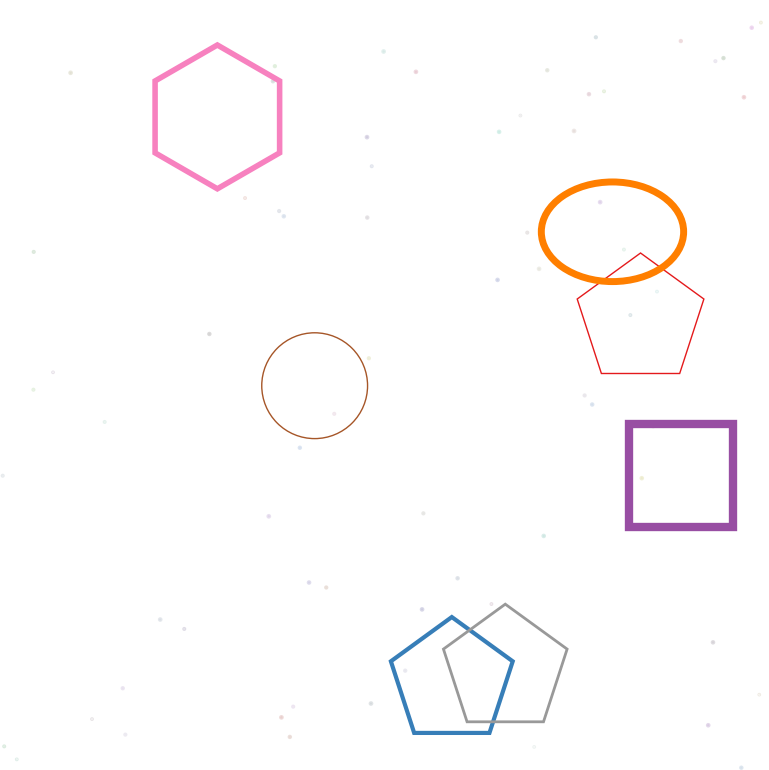[{"shape": "pentagon", "thickness": 0.5, "radius": 0.43, "center": [0.832, 0.585]}, {"shape": "pentagon", "thickness": 1.5, "radius": 0.42, "center": [0.587, 0.115]}, {"shape": "square", "thickness": 3, "radius": 0.34, "center": [0.884, 0.382]}, {"shape": "oval", "thickness": 2.5, "radius": 0.46, "center": [0.795, 0.699]}, {"shape": "circle", "thickness": 0.5, "radius": 0.34, "center": [0.409, 0.499]}, {"shape": "hexagon", "thickness": 2, "radius": 0.47, "center": [0.282, 0.848]}, {"shape": "pentagon", "thickness": 1, "radius": 0.42, "center": [0.656, 0.131]}]